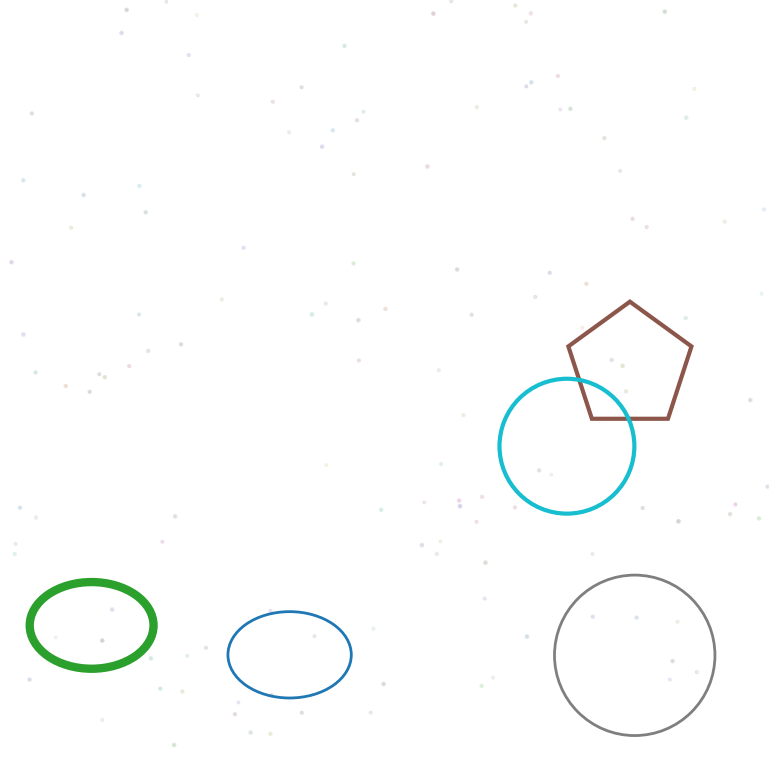[{"shape": "oval", "thickness": 1, "radius": 0.4, "center": [0.376, 0.15]}, {"shape": "oval", "thickness": 3, "radius": 0.4, "center": [0.119, 0.188]}, {"shape": "pentagon", "thickness": 1.5, "radius": 0.42, "center": [0.818, 0.524]}, {"shape": "circle", "thickness": 1, "radius": 0.52, "center": [0.824, 0.149]}, {"shape": "circle", "thickness": 1.5, "radius": 0.44, "center": [0.736, 0.421]}]